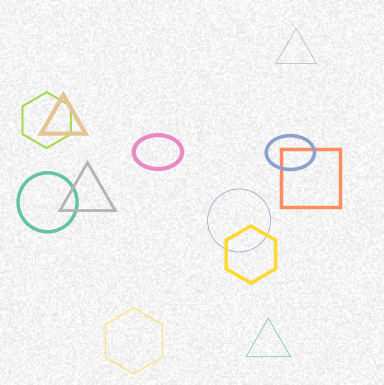[{"shape": "triangle", "thickness": 0.5, "radius": 0.33, "center": [0.697, 0.107]}, {"shape": "circle", "thickness": 2.5, "radius": 0.38, "center": [0.124, 0.475]}, {"shape": "square", "thickness": 2.5, "radius": 0.38, "center": [0.807, 0.538]}, {"shape": "circle", "thickness": 0.5, "radius": 0.41, "center": [0.621, 0.427]}, {"shape": "oval", "thickness": 2.5, "radius": 0.31, "center": [0.754, 0.604]}, {"shape": "oval", "thickness": 3, "radius": 0.31, "center": [0.41, 0.605]}, {"shape": "hexagon", "thickness": 1.5, "radius": 0.36, "center": [0.121, 0.688]}, {"shape": "hexagon", "thickness": 0.5, "radius": 0.43, "center": [0.348, 0.115]}, {"shape": "hexagon", "thickness": 2.5, "radius": 0.37, "center": [0.652, 0.339]}, {"shape": "triangle", "thickness": 3, "radius": 0.33, "center": [0.165, 0.686]}, {"shape": "triangle", "thickness": 2, "radius": 0.41, "center": [0.227, 0.495]}, {"shape": "triangle", "thickness": 0.5, "radius": 0.3, "center": [0.769, 0.865]}]